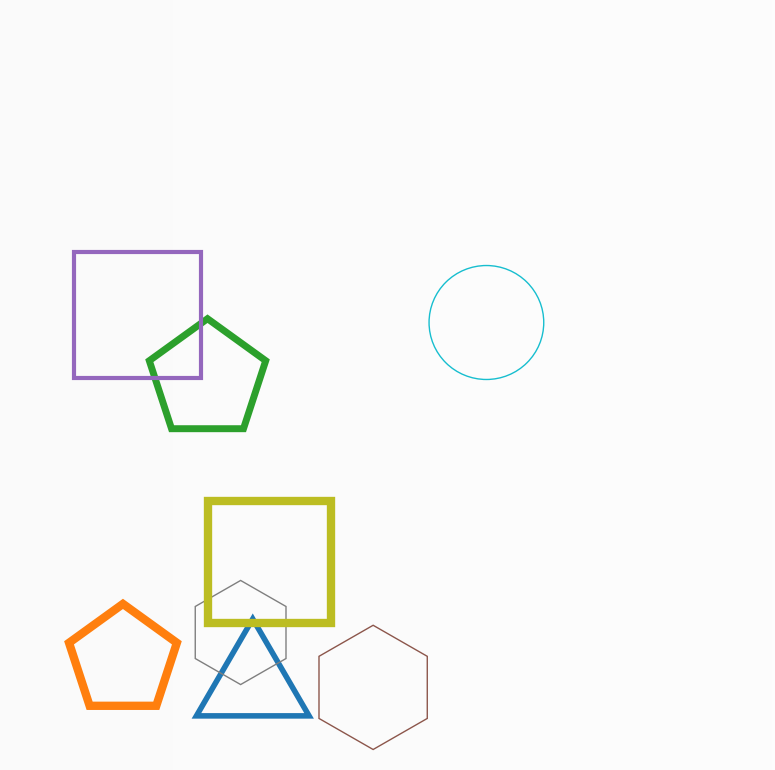[{"shape": "triangle", "thickness": 2, "radius": 0.42, "center": [0.326, 0.112]}, {"shape": "pentagon", "thickness": 3, "radius": 0.37, "center": [0.159, 0.143]}, {"shape": "pentagon", "thickness": 2.5, "radius": 0.39, "center": [0.268, 0.507]}, {"shape": "square", "thickness": 1.5, "radius": 0.41, "center": [0.178, 0.591]}, {"shape": "hexagon", "thickness": 0.5, "radius": 0.4, "center": [0.481, 0.107]}, {"shape": "hexagon", "thickness": 0.5, "radius": 0.34, "center": [0.31, 0.179]}, {"shape": "square", "thickness": 3, "radius": 0.4, "center": [0.348, 0.271]}, {"shape": "circle", "thickness": 0.5, "radius": 0.37, "center": [0.628, 0.581]}]